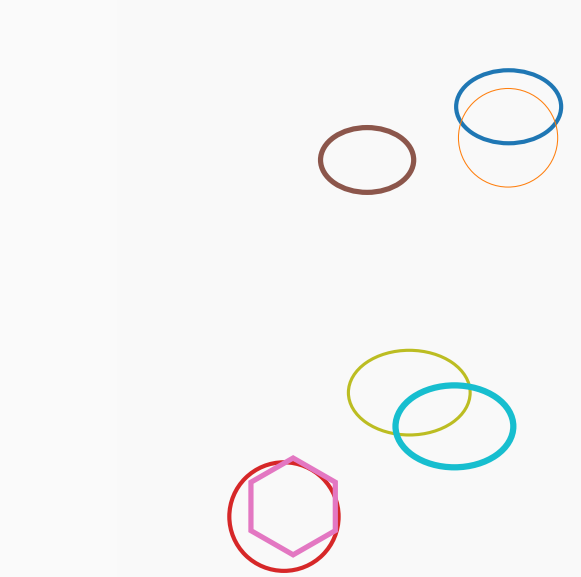[{"shape": "oval", "thickness": 2, "radius": 0.45, "center": [0.875, 0.814]}, {"shape": "circle", "thickness": 0.5, "radius": 0.43, "center": [0.874, 0.761]}, {"shape": "circle", "thickness": 2, "radius": 0.47, "center": [0.489, 0.105]}, {"shape": "oval", "thickness": 2.5, "radius": 0.4, "center": [0.632, 0.722]}, {"shape": "hexagon", "thickness": 2.5, "radius": 0.42, "center": [0.504, 0.122]}, {"shape": "oval", "thickness": 1.5, "radius": 0.52, "center": [0.704, 0.319]}, {"shape": "oval", "thickness": 3, "radius": 0.51, "center": [0.782, 0.261]}]